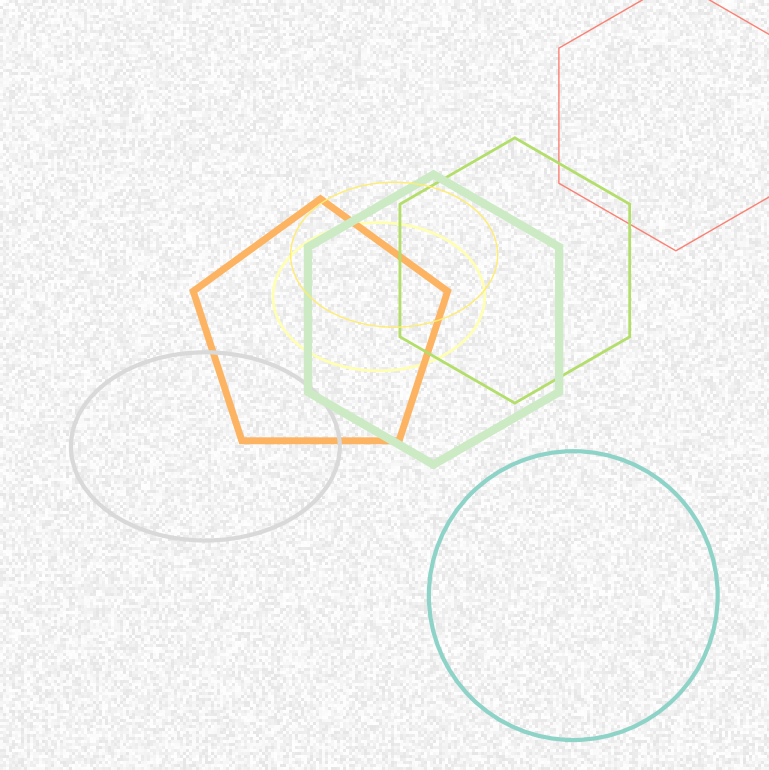[{"shape": "circle", "thickness": 1.5, "radius": 0.94, "center": [0.744, 0.226]}, {"shape": "oval", "thickness": 1, "radius": 0.69, "center": [0.492, 0.615]}, {"shape": "hexagon", "thickness": 0.5, "radius": 0.88, "center": [0.878, 0.85]}, {"shape": "pentagon", "thickness": 2.5, "radius": 0.87, "center": [0.416, 0.568]}, {"shape": "hexagon", "thickness": 1, "radius": 0.86, "center": [0.669, 0.649]}, {"shape": "oval", "thickness": 1.5, "radius": 0.87, "center": [0.267, 0.42]}, {"shape": "hexagon", "thickness": 3, "radius": 0.94, "center": [0.563, 0.585]}, {"shape": "oval", "thickness": 0.5, "radius": 0.67, "center": [0.512, 0.669]}]